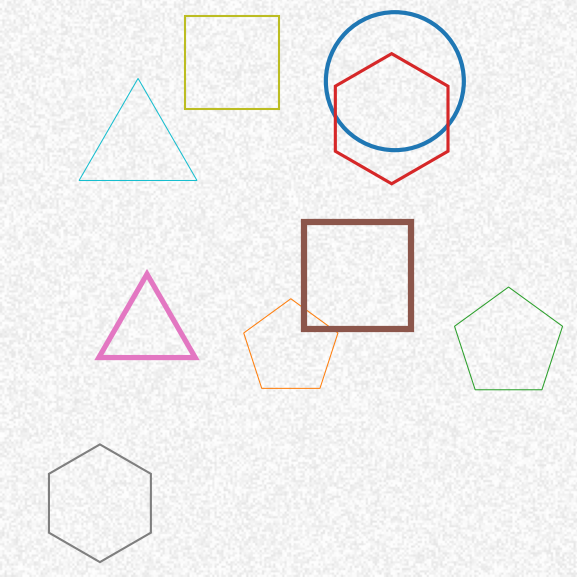[{"shape": "circle", "thickness": 2, "radius": 0.6, "center": [0.684, 0.859]}, {"shape": "pentagon", "thickness": 0.5, "radius": 0.43, "center": [0.504, 0.396]}, {"shape": "pentagon", "thickness": 0.5, "radius": 0.49, "center": [0.881, 0.404]}, {"shape": "hexagon", "thickness": 1.5, "radius": 0.56, "center": [0.678, 0.794]}, {"shape": "square", "thickness": 3, "radius": 0.46, "center": [0.619, 0.522]}, {"shape": "triangle", "thickness": 2.5, "radius": 0.48, "center": [0.255, 0.428]}, {"shape": "hexagon", "thickness": 1, "radius": 0.51, "center": [0.173, 0.128]}, {"shape": "square", "thickness": 1, "radius": 0.41, "center": [0.402, 0.891]}, {"shape": "triangle", "thickness": 0.5, "radius": 0.59, "center": [0.239, 0.746]}]